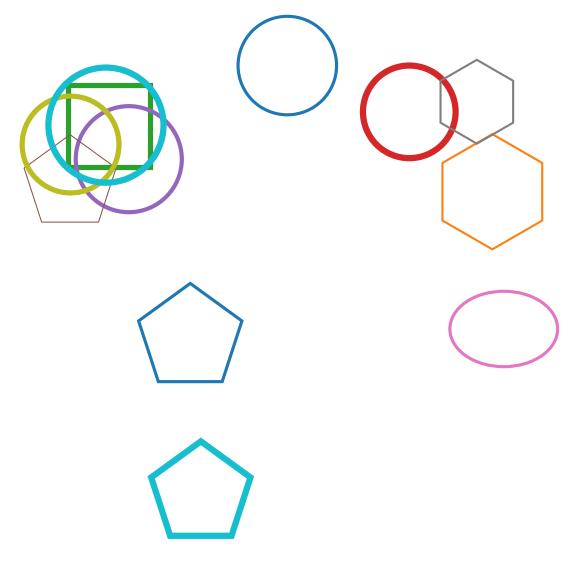[{"shape": "circle", "thickness": 1.5, "radius": 0.43, "center": [0.498, 0.886]}, {"shape": "pentagon", "thickness": 1.5, "radius": 0.47, "center": [0.329, 0.414]}, {"shape": "hexagon", "thickness": 1, "radius": 0.5, "center": [0.853, 0.667]}, {"shape": "square", "thickness": 2.5, "radius": 0.35, "center": [0.189, 0.781]}, {"shape": "circle", "thickness": 3, "radius": 0.4, "center": [0.709, 0.805]}, {"shape": "circle", "thickness": 2, "radius": 0.46, "center": [0.223, 0.724]}, {"shape": "pentagon", "thickness": 0.5, "radius": 0.42, "center": [0.121, 0.682]}, {"shape": "oval", "thickness": 1.5, "radius": 0.47, "center": [0.872, 0.429]}, {"shape": "hexagon", "thickness": 1, "radius": 0.36, "center": [0.826, 0.823]}, {"shape": "circle", "thickness": 2.5, "radius": 0.42, "center": [0.122, 0.749]}, {"shape": "pentagon", "thickness": 3, "radius": 0.45, "center": [0.348, 0.145]}, {"shape": "circle", "thickness": 3, "radius": 0.5, "center": [0.184, 0.782]}]